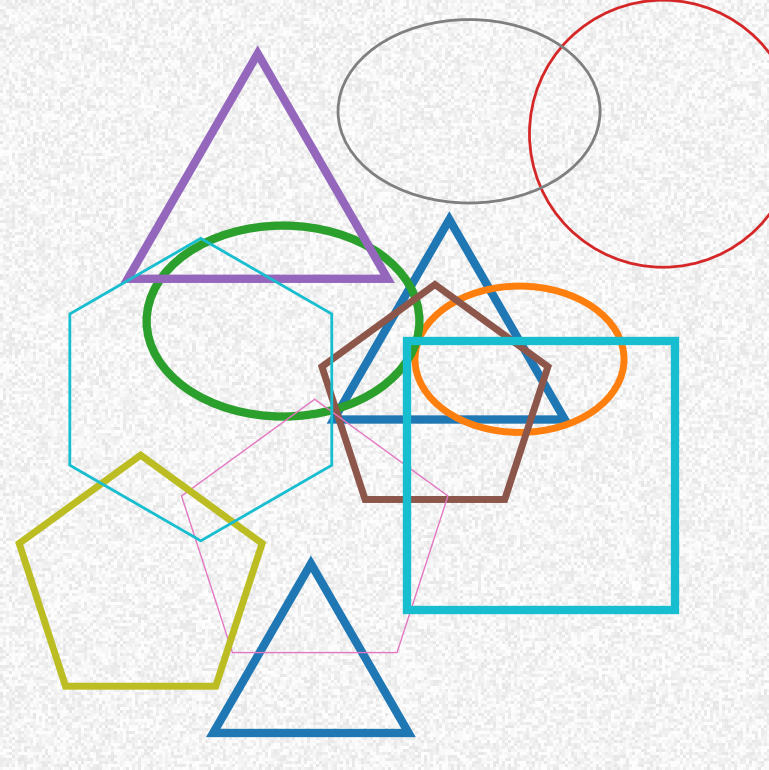[{"shape": "triangle", "thickness": 3, "radius": 0.87, "center": [0.584, 0.542]}, {"shape": "triangle", "thickness": 3, "radius": 0.73, "center": [0.404, 0.121]}, {"shape": "oval", "thickness": 2.5, "radius": 0.68, "center": [0.675, 0.533]}, {"shape": "oval", "thickness": 3, "radius": 0.89, "center": [0.368, 0.583]}, {"shape": "circle", "thickness": 1, "radius": 0.87, "center": [0.861, 0.826]}, {"shape": "triangle", "thickness": 3, "radius": 0.97, "center": [0.335, 0.735]}, {"shape": "pentagon", "thickness": 2.5, "radius": 0.77, "center": [0.565, 0.476]}, {"shape": "pentagon", "thickness": 0.5, "radius": 0.91, "center": [0.409, 0.3]}, {"shape": "oval", "thickness": 1, "radius": 0.85, "center": [0.609, 0.855]}, {"shape": "pentagon", "thickness": 2.5, "radius": 0.83, "center": [0.183, 0.243]}, {"shape": "square", "thickness": 3, "radius": 0.87, "center": [0.702, 0.382]}, {"shape": "hexagon", "thickness": 1, "radius": 0.98, "center": [0.261, 0.494]}]